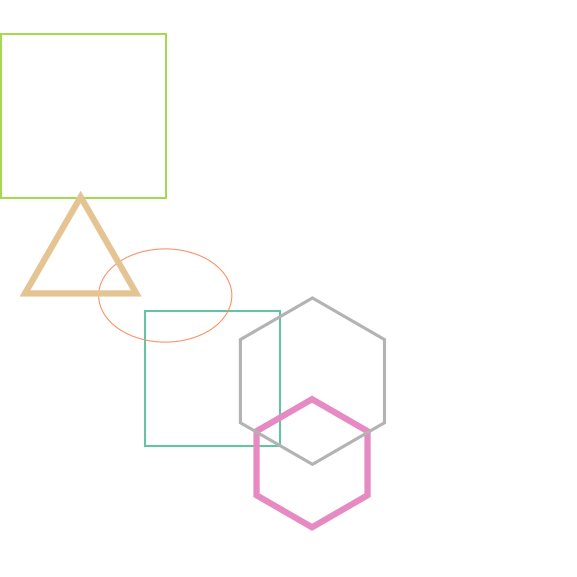[{"shape": "square", "thickness": 1, "radius": 0.59, "center": [0.369, 0.344]}, {"shape": "oval", "thickness": 0.5, "radius": 0.58, "center": [0.286, 0.487]}, {"shape": "hexagon", "thickness": 3, "radius": 0.55, "center": [0.54, 0.197]}, {"shape": "square", "thickness": 1, "radius": 0.71, "center": [0.145, 0.799]}, {"shape": "triangle", "thickness": 3, "radius": 0.56, "center": [0.14, 0.547]}, {"shape": "hexagon", "thickness": 1.5, "radius": 0.72, "center": [0.541, 0.339]}]